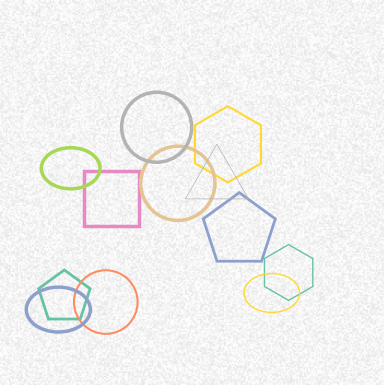[{"shape": "hexagon", "thickness": 1, "radius": 0.36, "center": [0.75, 0.292]}, {"shape": "pentagon", "thickness": 2, "radius": 0.35, "center": [0.167, 0.228]}, {"shape": "circle", "thickness": 1.5, "radius": 0.41, "center": [0.275, 0.215]}, {"shape": "pentagon", "thickness": 2, "radius": 0.49, "center": [0.621, 0.401]}, {"shape": "oval", "thickness": 2.5, "radius": 0.42, "center": [0.151, 0.196]}, {"shape": "square", "thickness": 2.5, "radius": 0.36, "center": [0.289, 0.485]}, {"shape": "oval", "thickness": 2.5, "radius": 0.38, "center": [0.184, 0.563]}, {"shape": "hexagon", "thickness": 1.5, "radius": 0.49, "center": [0.592, 0.625]}, {"shape": "oval", "thickness": 1, "radius": 0.36, "center": [0.706, 0.239]}, {"shape": "circle", "thickness": 2.5, "radius": 0.48, "center": [0.462, 0.524]}, {"shape": "triangle", "thickness": 0.5, "radius": 0.47, "center": [0.563, 0.531]}, {"shape": "circle", "thickness": 2.5, "radius": 0.45, "center": [0.407, 0.67]}]